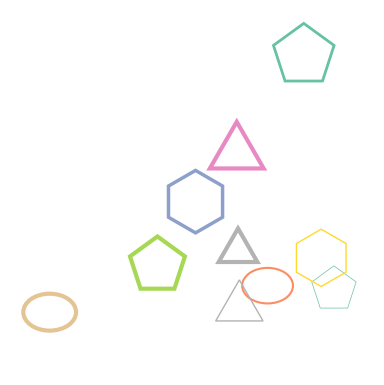[{"shape": "pentagon", "thickness": 2, "radius": 0.41, "center": [0.789, 0.856]}, {"shape": "pentagon", "thickness": 0.5, "radius": 0.3, "center": [0.867, 0.249]}, {"shape": "oval", "thickness": 1.5, "radius": 0.33, "center": [0.695, 0.258]}, {"shape": "hexagon", "thickness": 2.5, "radius": 0.41, "center": [0.508, 0.476]}, {"shape": "triangle", "thickness": 3, "radius": 0.4, "center": [0.615, 0.603]}, {"shape": "pentagon", "thickness": 3, "radius": 0.37, "center": [0.409, 0.311]}, {"shape": "hexagon", "thickness": 1, "radius": 0.37, "center": [0.834, 0.33]}, {"shape": "oval", "thickness": 3, "radius": 0.34, "center": [0.129, 0.189]}, {"shape": "triangle", "thickness": 3, "radius": 0.29, "center": [0.618, 0.348]}, {"shape": "triangle", "thickness": 1, "radius": 0.36, "center": [0.622, 0.202]}]